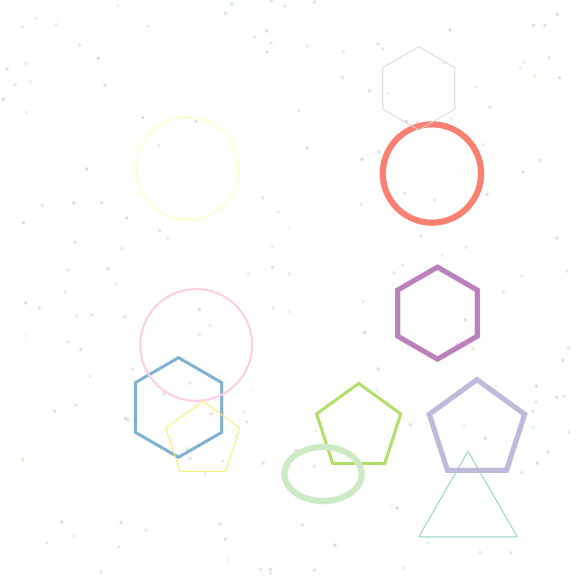[{"shape": "triangle", "thickness": 0.5, "radius": 0.49, "center": [0.81, 0.119]}, {"shape": "circle", "thickness": 0.5, "radius": 0.44, "center": [0.325, 0.707]}, {"shape": "pentagon", "thickness": 2.5, "radius": 0.43, "center": [0.826, 0.255]}, {"shape": "circle", "thickness": 3, "radius": 0.43, "center": [0.748, 0.699]}, {"shape": "hexagon", "thickness": 1.5, "radius": 0.43, "center": [0.309, 0.294]}, {"shape": "pentagon", "thickness": 1.5, "radius": 0.38, "center": [0.621, 0.259]}, {"shape": "circle", "thickness": 1, "radius": 0.48, "center": [0.34, 0.402]}, {"shape": "hexagon", "thickness": 0.5, "radius": 0.36, "center": [0.725, 0.846]}, {"shape": "hexagon", "thickness": 2.5, "radius": 0.4, "center": [0.758, 0.457]}, {"shape": "oval", "thickness": 3, "radius": 0.33, "center": [0.559, 0.178]}, {"shape": "pentagon", "thickness": 0.5, "radius": 0.34, "center": [0.351, 0.237]}]